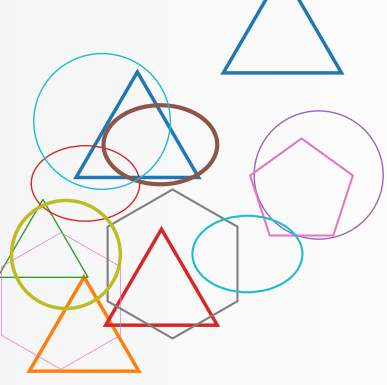[{"shape": "triangle", "thickness": 2.5, "radius": 0.88, "center": [0.729, 0.899]}, {"shape": "triangle", "thickness": 2.5, "radius": 0.91, "center": [0.354, 0.63]}, {"shape": "triangle", "thickness": 2.5, "radius": 0.82, "center": [0.217, 0.118]}, {"shape": "triangle", "thickness": 1, "radius": 0.67, "center": [0.111, 0.347]}, {"shape": "triangle", "thickness": 2.5, "radius": 0.83, "center": [0.417, 0.239]}, {"shape": "oval", "thickness": 1, "radius": 0.7, "center": [0.221, 0.524]}, {"shape": "circle", "thickness": 1, "radius": 0.83, "center": [0.822, 0.545]}, {"shape": "oval", "thickness": 3, "radius": 0.73, "center": [0.414, 0.624]}, {"shape": "hexagon", "thickness": 0.5, "radius": 0.89, "center": [0.157, 0.218]}, {"shape": "pentagon", "thickness": 1.5, "radius": 0.7, "center": [0.778, 0.501]}, {"shape": "hexagon", "thickness": 1.5, "radius": 0.97, "center": [0.445, 0.314]}, {"shape": "circle", "thickness": 2.5, "radius": 0.7, "center": [0.17, 0.339]}, {"shape": "circle", "thickness": 1, "radius": 0.88, "center": [0.263, 0.685]}, {"shape": "oval", "thickness": 1.5, "radius": 0.71, "center": [0.638, 0.34]}]